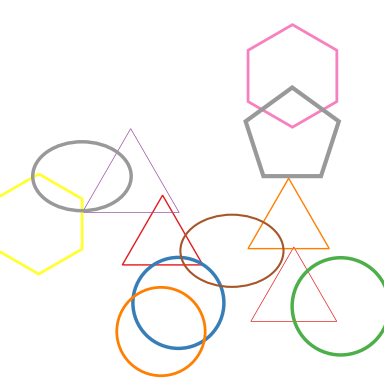[{"shape": "triangle", "thickness": 1, "radius": 0.6, "center": [0.422, 0.372]}, {"shape": "triangle", "thickness": 0.5, "radius": 0.64, "center": [0.763, 0.23]}, {"shape": "circle", "thickness": 2.5, "radius": 0.59, "center": [0.463, 0.213]}, {"shape": "circle", "thickness": 2.5, "radius": 0.63, "center": [0.885, 0.204]}, {"shape": "triangle", "thickness": 0.5, "radius": 0.73, "center": [0.339, 0.52]}, {"shape": "triangle", "thickness": 1, "radius": 0.61, "center": [0.75, 0.415]}, {"shape": "circle", "thickness": 2, "radius": 0.57, "center": [0.418, 0.139]}, {"shape": "hexagon", "thickness": 2, "radius": 0.65, "center": [0.101, 0.418]}, {"shape": "oval", "thickness": 1.5, "radius": 0.67, "center": [0.602, 0.349]}, {"shape": "hexagon", "thickness": 2, "radius": 0.67, "center": [0.76, 0.803]}, {"shape": "oval", "thickness": 2.5, "radius": 0.64, "center": [0.213, 0.542]}, {"shape": "pentagon", "thickness": 3, "radius": 0.64, "center": [0.759, 0.645]}]